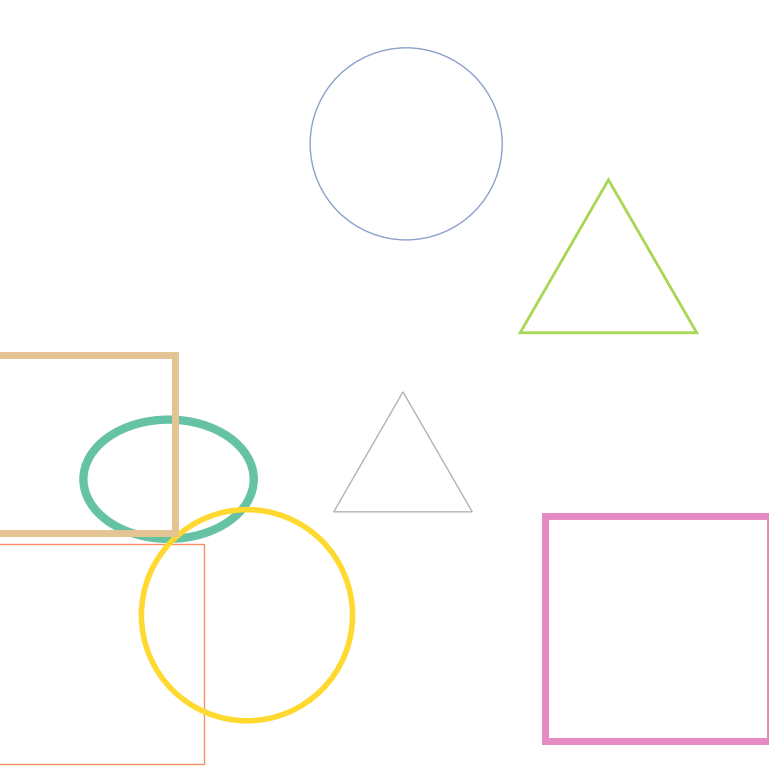[{"shape": "oval", "thickness": 3, "radius": 0.55, "center": [0.219, 0.378]}, {"shape": "square", "thickness": 0.5, "radius": 0.71, "center": [0.122, 0.151]}, {"shape": "circle", "thickness": 0.5, "radius": 0.62, "center": [0.528, 0.813]}, {"shape": "square", "thickness": 2.5, "radius": 0.73, "center": [0.854, 0.184]}, {"shape": "triangle", "thickness": 1, "radius": 0.66, "center": [0.79, 0.634]}, {"shape": "circle", "thickness": 2, "radius": 0.69, "center": [0.321, 0.201]}, {"shape": "square", "thickness": 2.5, "radius": 0.58, "center": [0.111, 0.424]}, {"shape": "triangle", "thickness": 0.5, "radius": 0.52, "center": [0.523, 0.387]}]